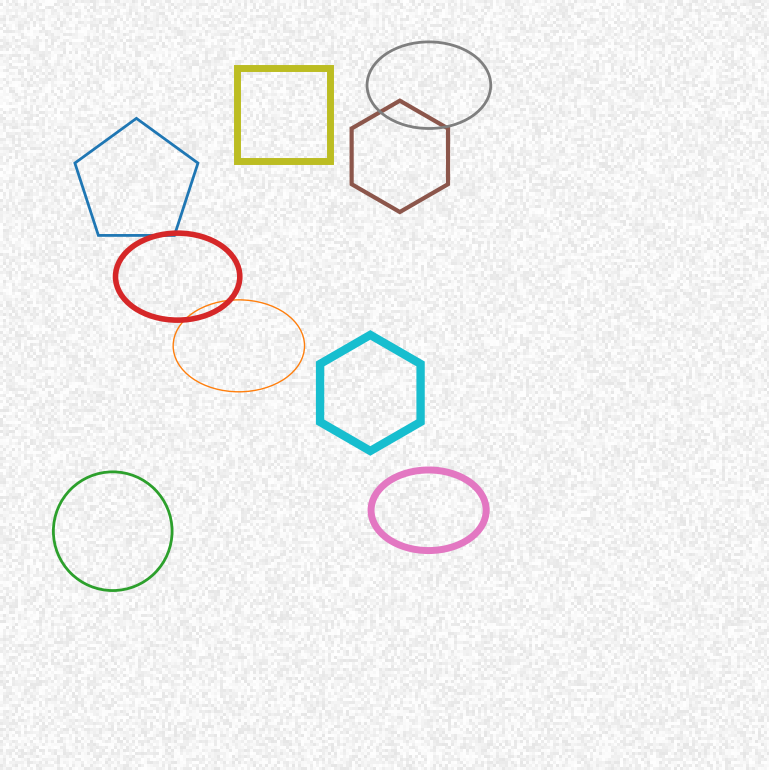[{"shape": "pentagon", "thickness": 1, "radius": 0.42, "center": [0.177, 0.762]}, {"shape": "oval", "thickness": 0.5, "radius": 0.43, "center": [0.31, 0.551]}, {"shape": "circle", "thickness": 1, "radius": 0.39, "center": [0.146, 0.31]}, {"shape": "oval", "thickness": 2, "radius": 0.4, "center": [0.231, 0.641]}, {"shape": "hexagon", "thickness": 1.5, "radius": 0.36, "center": [0.519, 0.797]}, {"shape": "oval", "thickness": 2.5, "radius": 0.37, "center": [0.557, 0.337]}, {"shape": "oval", "thickness": 1, "radius": 0.4, "center": [0.557, 0.889]}, {"shape": "square", "thickness": 2.5, "radius": 0.3, "center": [0.369, 0.851]}, {"shape": "hexagon", "thickness": 3, "radius": 0.38, "center": [0.481, 0.49]}]